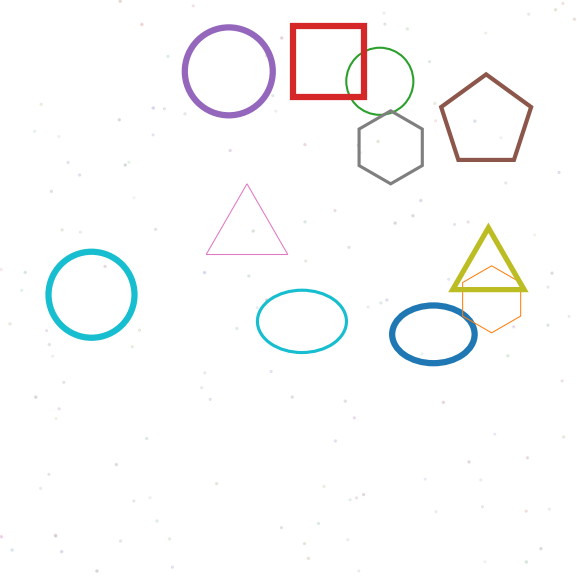[{"shape": "oval", "thickness": 3, "radius": 0.36, "center": [0.75, 0.42]}, {"shape": "hexagon", "thickness": 0.5, "radius": 0.29, "center": [0.851, 0.481]}, {"shape": "circle", "thickness": 1, "radius": 0.29, "center": [0.658, 0.858]}, {"shape": "square", "thickness": 3, "radius": 0.31, "center": [0.569, 0.892]}, {"shape": "circle", "thickness": 3, "radius": 0.38, "center": [0.396, 0.876]}, {"shape": "pentagon", "thickness": 2, "radius": 0.41, "center": [0.842, 0.788]}, {"shape": "triangle", "thickness": 0.5, "radius": 0.41, "center": [0.428, 0.599]}, {"shape": "hexagon", "thickness": 1.5, "radius": 0.32, "center": [0.677, 0.744]}, {"shape": "triangle", "thickness": 2.5, "radius": 0.36, "center": [0.846, 0.533]}, {"shape": "oval", "thickness": 1.5, "radius": 0.39, "center": [0.523, 0.443]}, {"shape": "circle", "thickness": 3, "radius": 0.37, "center": [0.158, 0.489]}]